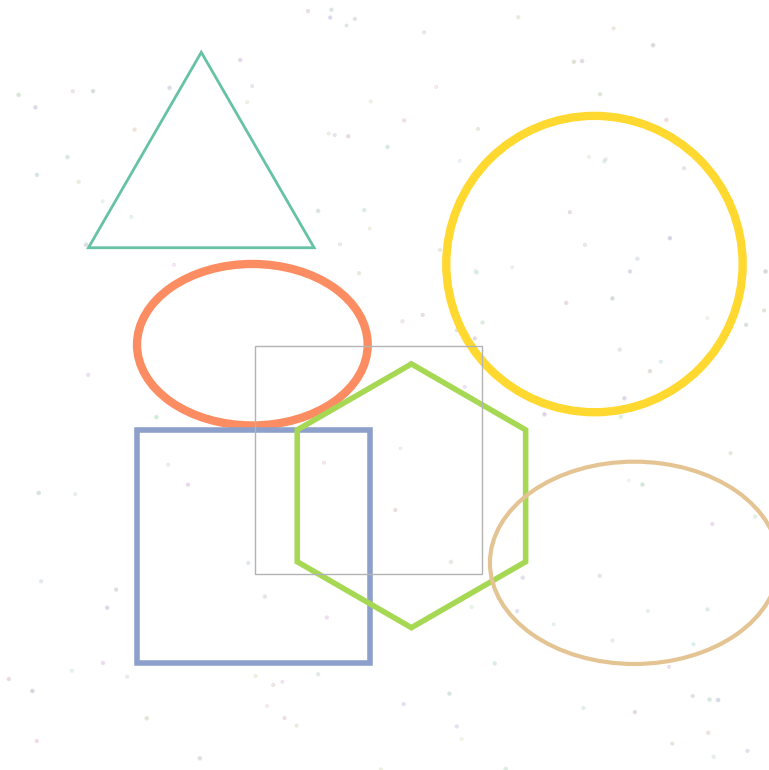[{"shape": "triangle", "thickness": 1, "radius": 0.85, "center": [0.261, 0.763]}, {"shape": "oval", "thickness": 3, "radius": 0.75, "center": [0.328, 0.552]}, {"shape": "square", "thickness": 2, "radius": 0.76, "center": [0.329, 0.29]}, {"shape": "hexagon", "thickness": 2, "radius": 0.86, "center": [0.534, 0.356]}, {"shape": "circle", "thickness": 3, "radius": 0.96, "center": [0.772, 0.657]}, {"shape": "oval", "thickness": 1.5, "radius": 0.94, "center": [0.824, 0.269]}, {"shape": "square", "thickness": 0.5, "radius": 0.74, "center": [0.479, 0.403]}]